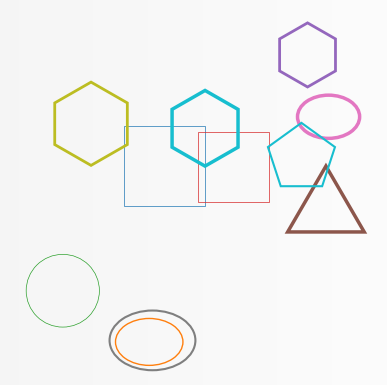[{"shape": "square", "thickness": 0.5, "radius": 0.52, "center": [0.424, 0.569]}, {"shape": "oval", "thickness": 1, "radius": 0.44, "center": [0.385, 0.112]}, {"shape": "circle", "thickness": 0.5, "radius": 0.47, "center": [0.162, 0.245]}, {"shape": "square", "thickness": 0.5, "radius": 0.45, "center": [0.602, 0.567]}, {"shape": "hexagon", "thickness": 2, "radius": 0.42, "center": [0.794, 0.857]}, {"shape": "triangle", "thickness": 2.5, "radius": 0.57, "center": [0.841, 0.455]}, {"shape": "oval", "thickness": 2.5, "radius": 0.4, "center": [0.848, 0.697]}, {"shape": "oval", "thickness": 1.5, "radius": 0.55, "center": [0.394, 0.116]}, {"shape": "hexagon", "thickness": 2, "radius": 0.54, "center": [0.235, 0.679]}, {"shape": "hexagon", "thickness": 2.5, "radius": 0.49, "center": [0.529, 0.667]}, {"shape": "pentagon", "thickness": 1.5, "radius": 0.45, "center": [0.778, 0.59]}]